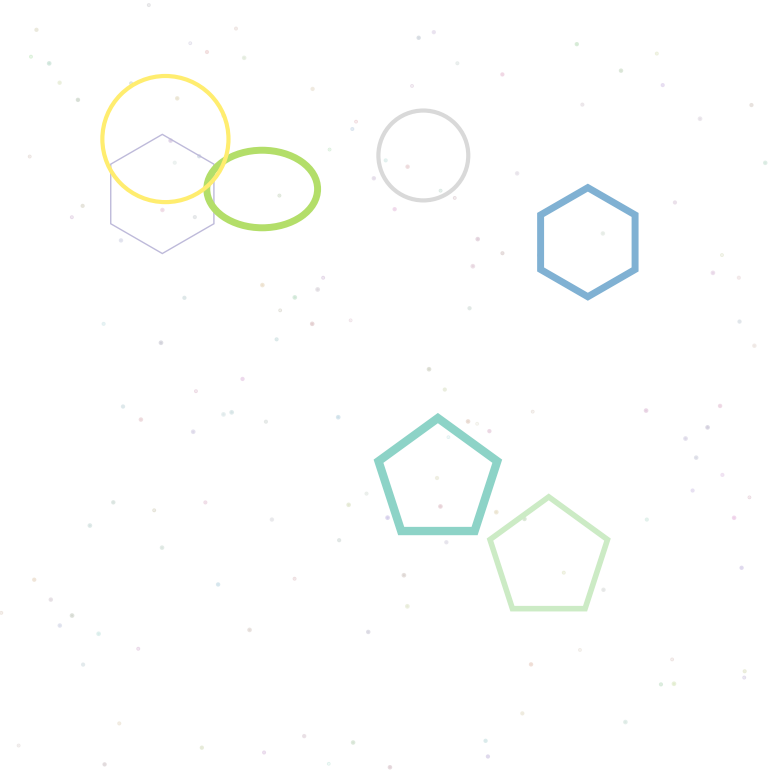[{"shape": "pentagon", "thickness": 3, "radius": 0.41, "center": [0.569, 0.376]}, {"shape": "hexagon", "thickness": 0.5, "radius": 0.39, "center": [0.211, 0.748]}, {"shape": "hexagon", "thickness": 2.5, "radius": 0.35, "center": [0.763, 0.685]}, {"shape": "oval", "thickness": 2.5, "radius": 0.36, "center": [0.341, 0.755]}, {"shape": "circle", "thickness": 1.5, "radius": 0.29, "center": [0.55, 0.798]}, {"shape": "pentagon", "thickness": 2, "radius": 0.4, "center": [0.713, 0.274]}, {"shape": "circle", "thickness": 1.5, "radius": 0.41, "center": [0.215, 0.819]}]